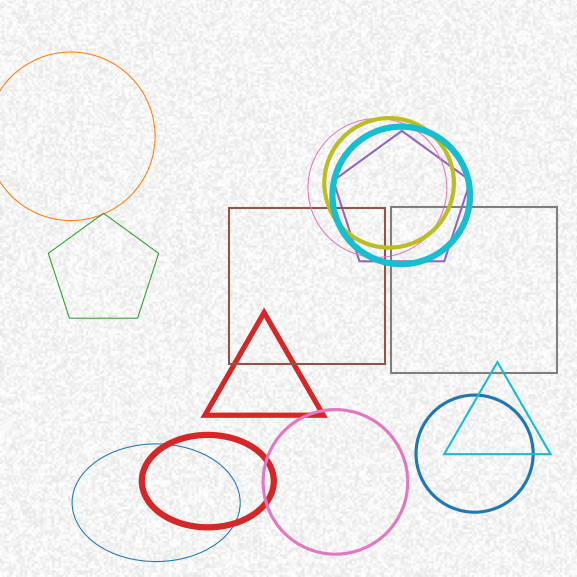[{"shape": "circle", "thickness": 1.5, "radius": 0.51, "center": [0.822, 0.214]}, {"shape": "oval", "thickness": 0.5, "radius": 0.73, "center": [0.27, 0.129]}, {"shape": "circle", "thickness": 0.5, "radius": 0.73, "center": [0.123, 0.763]}, {"shape": "pentagon", "thickness": 0.5, "radius": 0.5, "center": [0.179, 0.529]}, {"shape": "oval", "thickness": 3, "radius": 0.57, "center": [0.36, 0.166]}, {"shape": "triangle", "thickness": 2.5, "radius": 0.59, "center": [0.457, 0.339]}, {"shape": "pentagon", "thickness": 1, "radius": 0.62, "center": [0.696, 0.648]}, {"shape": "square", "thickness": 1, "radius": 0.67, "center": [0.532, 0.503]}, {"shape": "circle", "thickness": 0.5, "radius": 0.6, "center": [0.653, 0.674]}, {"shape": "circle", "thickness": 1.5, "radius": 0.63, "center": [0.581, 0.165]}, {"shape": "square", "thickness": 1, "radius": 0.72, "center": [0.82, 0.497]}, {"shape": "circle", "thickness": 2, "radius": 0.56, "center": [0.674, 0.682]}, {"shape": "triangle", "thickness": 1, "radius": 0.53, "center": [0.861, 0.266]}, {"shape": "circle", "thickness": 3, "radius": 0.6, "center": [0.695, 0.661]}]